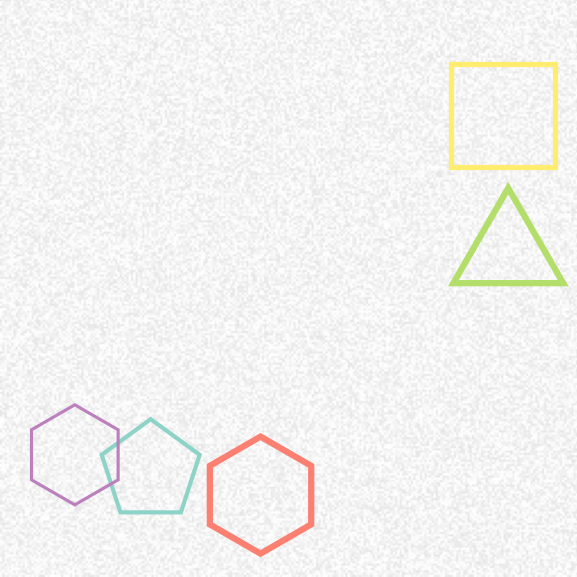[{"shape": "pentagon", "thickness": 2, "radius": 0.45, "center": [0.261, 0.184]}, {"shape": "hexagon", "thickness": 3, "radius": 0.51, "center": [0.451, 0.142]}, {"shape": "triangle", "thickness": 3, "radius": 0.55, "center": [0.88, 0.564]}, {"shape": "hexagon", "thickness": 1.5, "radius": 0.43, "center": [0.13, 0.212]}, {"shape": "square", "thickness": 2.5, "radius": 0.45, "center": [0.871, 0.799]}]